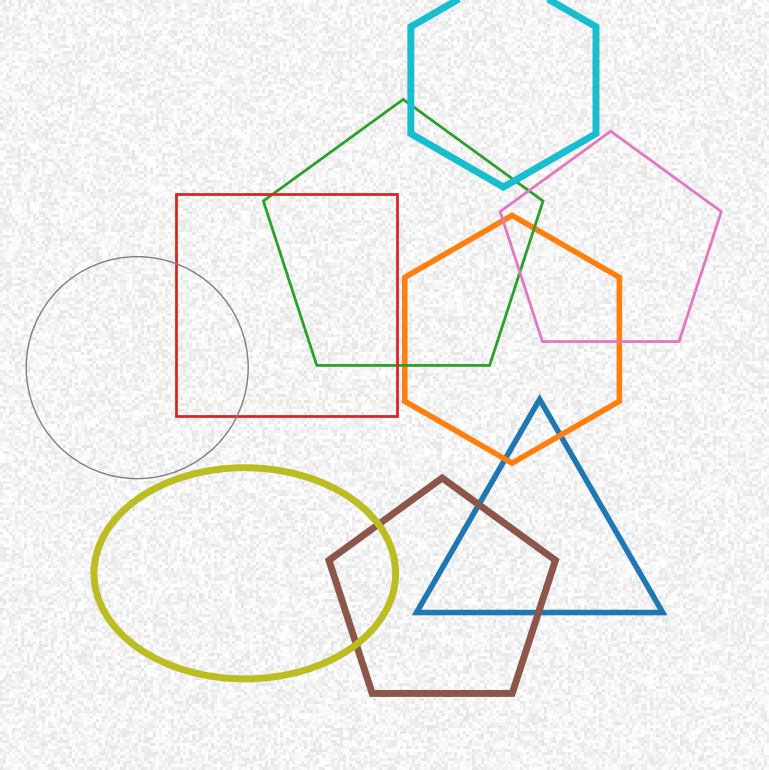[{"shape": "triangle", "thickness": 2, "radius": 0.92, "center": [0.701, 0.297]}, {"shape": "hexagon", "thickness": 2, "radius": 0.8, "center": [0.665, 0.559]}, {"shape": "pentagon", "thickness": 1, "radius": 0.95, "center": [0.524, 0.68]}, {"shape": "square", "thickness": 1, "radius": 0.72, "center": [0.372, 0.604]}, {"shape": "pentagon", "thickness": 2.5, "radius": 0.77, "center": [0.574, 0.225]}, {"shape": "pentagon", "thickness": 1, "radius": 0.76, "center": [0.793, 0.679]}, {"shape": "circle", "thickness": 0.5, "radius": 0.72, "center": [0.178, 0.523]}, {"shape": "oval", "thickness": 2.5, "radius": 0.98, "center": [0.318, 0.255]}, {"shape": "hexagon", "thickness": 2.5, "radius": 0.69, "center": [0.654, 0.896]}]